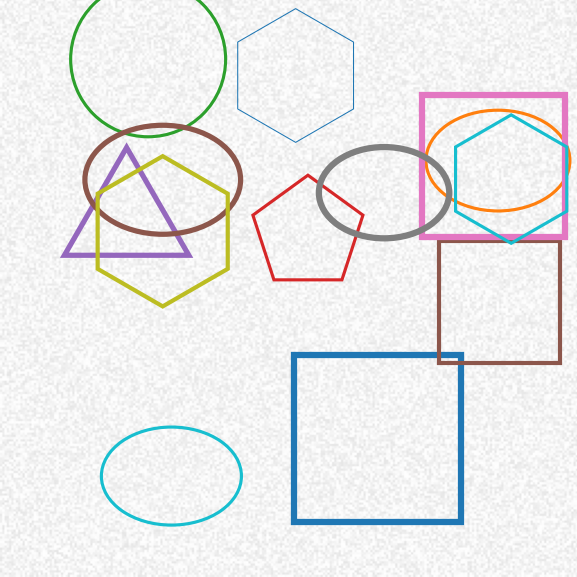[{"shape": "square", "thickness": 3, "radius": 0.72, "center": [0.654, 0.239]}, {"shape": "hexagon", "thickness": 0.5, "radius": 0.58, "center": [0.512, 0.868]}, {"shape": "oval", "thickness": 1.5, "radius": 0.62, "center": [0.862, 0.721]}, {"shape": "circle", "thickness": 1.5, "radius": 0.67, "center": [0.257, 0.896]}, {"shape": "pentagon", "thickness": 1.5, "radius": 0.5, "center": [0.533, 0.596]}, {"shape": "triangle", "thickness": 2.5, "radius": 0.62, "center": [0.219, 0.619]}, {"shape": "square", "thickness": 2, "radius": 0.53, "center": [0.865, 0.476]}, {"shape": "oval", "thickness": 2.5, "radius": 0.67, "center": [0.282, 0.688]}, {"shape": "square", "thickness": 3, "radius": 0.62, "center": [0.855, 0.712]}, {"shape": "oval", "thickness": 3, "radius": 0.56, "center": [0.665, 0.665]}, {"shape": "hexagon", "thickness": 2, "radius": 0.65, "center": [0.282, 0.599]}, {"shape": "hexagon", "thickness": 1.5, "radius": 0.56, "center": [0.885, 0.689]}, {"shape": "oval", "thickness": 1.5, "radius": 0.61, "center": [0.297, 0.175]}]